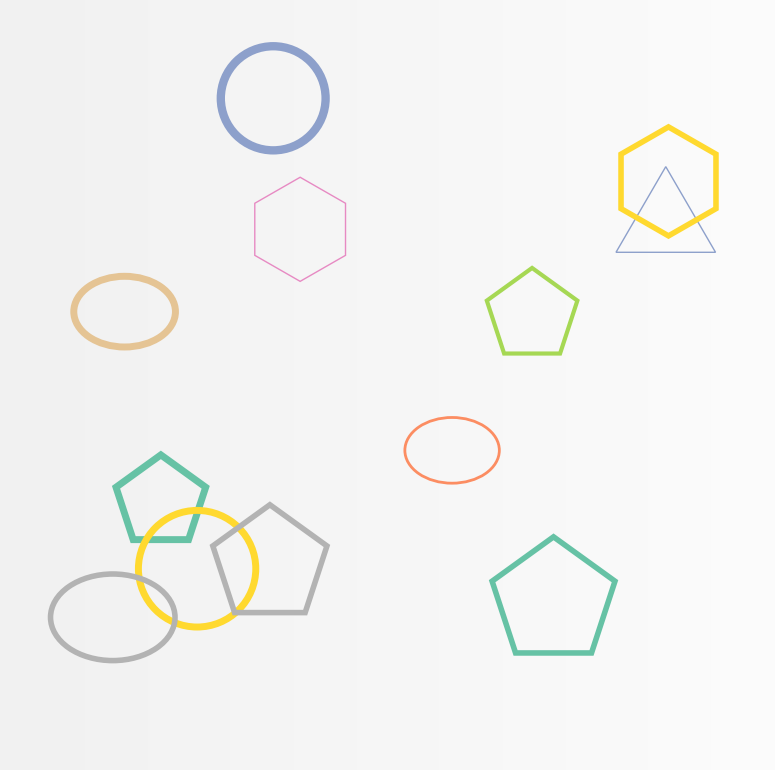[{"shape": "pentagon", "thickness": 2, "radius": 0.42, "center": [0.714, 0.219]}, {"shape": "pentagon", "thickness": 2.5, "radius": 0.3, "center": [0.208, 0.348]}, {"shape": "oval", "thickness": 1, "radius": 0.3, "center": [0.583, 0.415]}, {"shape": "circle", "thickness": 3, "radius": 0.34, "center": [0.353, 0.872]}, {"shape": "triangle", "thickness": 0.5, "radius": 0.37, "center": [0.859, 0.709]}, {"shape": "hexagon", "thickness": 0.5, "radius": 0.34, "center": [0.387, 0.702]}, {"shape": "pentagon", "thickness": 1.5, "radius": 0.31, "center": [0.687, 0.591]}, {"shape": "circle", "thickness": 2.5, "radius": 0.38, "center": [0.254, 0.261]}, {"shape": "hexagon", "thickness": 2, "radius": 0.35, "center": [0.863, 0.764]}, {"shape": "oval", "thickness": 2.5, "radius": 0.33, "center": [0.161, 0.595]}, {"shape": "pentagon", "thickness": 2, "radius": 0.39, "center": [0.348, 0.267]}, {"shape": "oval", "thickness": 2, "radius": 0.4, "center": [0.146, 0.198]}]